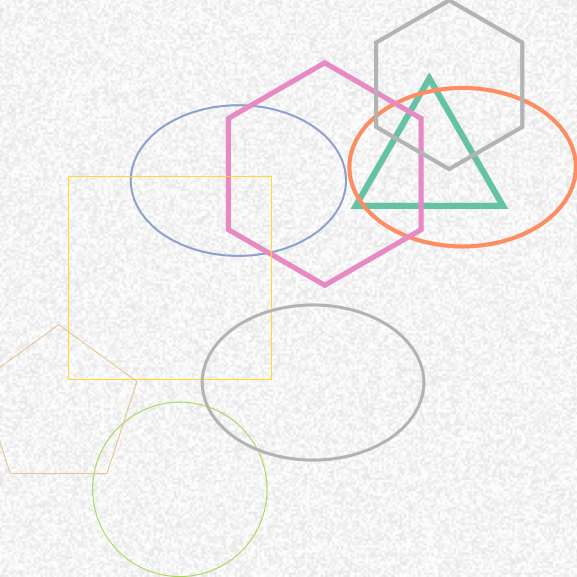[{"shape": "triangle", "thickness": 3, "radius": 0.74, "center": [0.743, 0.716]}, {"shape": "oval", "thickness": 2, "radius": 0.98, "center": [0.801, 0.71]}, {"shape": "oval", "thickness": 1, "radius": 0.93, "center": [0.413, 0.686]}, {"shape": "hexagon", "thickness": 2.5, "radius": 0.96, "center": [0.562, 0.698]}, {"shape": "circle", "thickness": 0.5, "radius": 0.76, "center": [0.311, 0.152]}, {"shape": "square", "thickness": 0.5, "radius": 0.88, "center": [0.294, 0.519]}, {"shape": "pentagon", "thickness": 0.5, "radius": 0.71, "center": [0.102, 0.294]}, {"shape": "hexagon", "thickness": 2, "radius": 0.73, "center": [0.778, 0.852]}, {"shape": "oval", "thickness": 1.5, "radius": 0.96, "center": [0.542, 0.337]}]